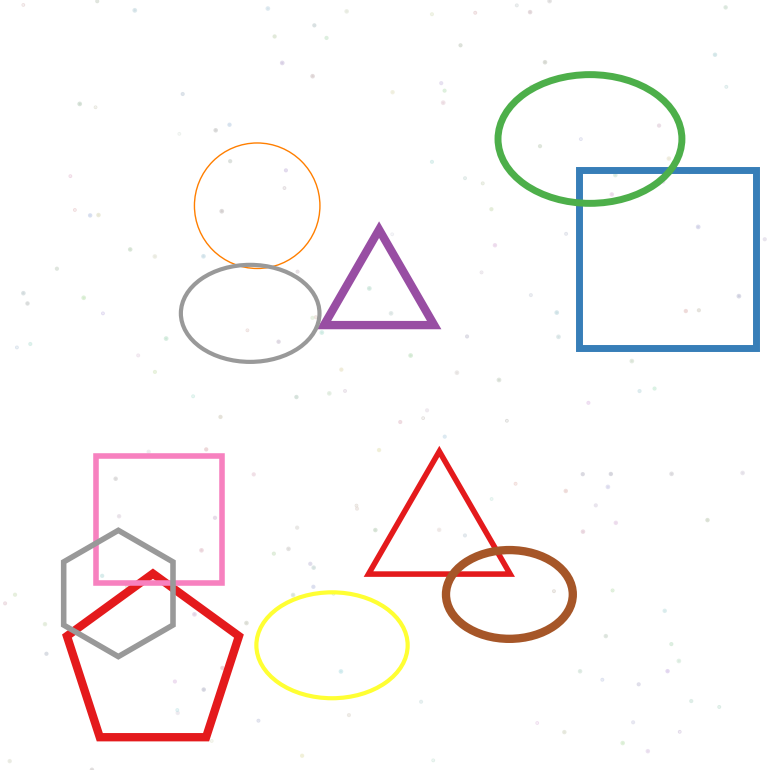[{"shape": "triangle", "thickness": 2, "radius": 0.53, "center": [0.571, 0.308]}, {"shape": "pentagon", "thickness": 3, "radius": 0.59, "center": [0.199, 0.138]}, {"shape": "square", "thickness": 2.5, "radius": 0.58, "center": [0.867, 0.664]}, {"shape": "oval", "thickness": 2.5, "radius": 0.6, "center": [0.766, 0.82]}, {"shape": "triangle", "thickness": 3, "radius": 0.41, "center": [0.492, 0.619]}, {"shape": "circle", "thickness": 0.5, "radius": 0.41, "center": [0.334, 0.733]}, {"shape": "oval", "thickness": 1.5, "radius": 0.49, "center": [0.431, 0.162]}, {"shape": "oval", "thickness": 3, "radius": 0.41, "center": [0.662, 0.228]}, {"shape": "square", "thickness": 2, "radius": 0.41, "center": [0.207, 0.325]}, {"shape": "oval", "thickness": 1.5, "radius": 0.45, "center": [0.325, 0.593]}, {"shape": "hexagon", "thickness": 2, "radius": 0.41, "center": [0.154, 0.229]}]